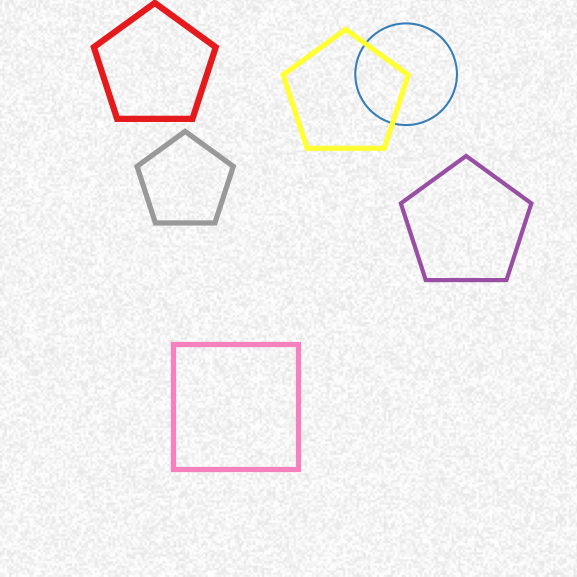[{"shape": "pentagon", "thickness": 3, "radius": 0.55, "center": [0.268, 0.883]}, {"shape": "circle", "thickness": 1, "radius": 0.44, "center": [0.703, 0.871]}, {"shape": "pentagon", "thickness": 2, "radius": 0.59, "center": [0.807, 0.61]}, {"shape": "pentagon", "thickness": 2.5, "radius": 0.57, "center": [0.599, 0.834]}, {"shape": "square", "thickness": 2.5, "radius": 0.54, "center": [0.407, 0.295]}, {"shape": "pentagon", "thickness": 2.5, "radius": 0.44, "center": [0.321, 0.684]}]